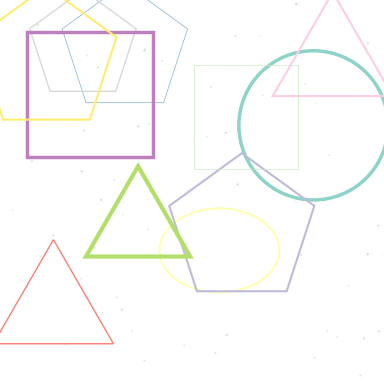[{"shape": "circle", "thickness": 2.5, "radius": 0.97, "center": [0.814, 0.674]}, {"shape": "oval", "thickness": 1.5, "radius": 0.78, "center": [0.57, 0.35]}, {"shape": "pentagon", "thickness": 1.5, "radius": 0.99, "center": [0.628, 0.404]}, {"shape": "triangle", "thickness": 1, "radius": 0.9, "center": [0.139, 0.197]}, {"shape": "pentagon", "thickness": 0.5, "radius": 0.86, "center": [0.324, 0.872]}, {"shape": "triangle", "thickness": 3, "radius": 0.78, "center": [0.359, 0.412]}, {"shape": "triangle", "thickness": 1.5, "radius": 0.9, "center": [0.864, 0.84]}, {"shape": "pentagon", "thickness": 1, "radius": 0.73, "center": [0.215, 0.881]}, {"shape": "square", "thickness": 2.5, "radius": 0.82, "center": [0.235, 0.755]}, {"shape": "square", "thickness": 0.5, "radius": 0.68, "center": [0.638, 0.697]}, {"shape": "pentagon", "thickness": 1.5, "radius": 0.96, "center": [0.121, 0.844]}]